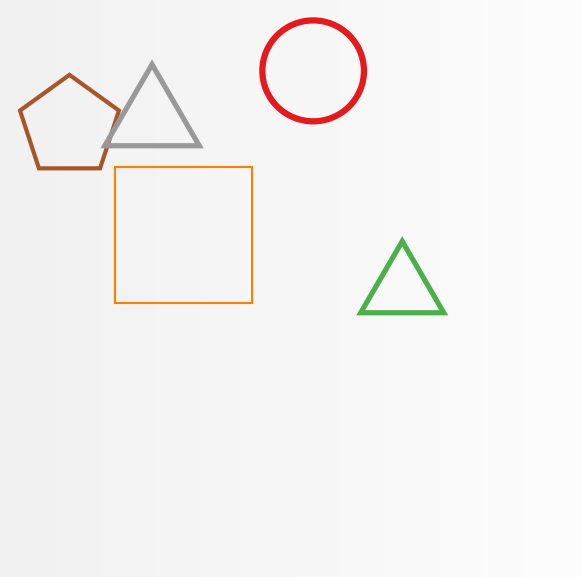[{"shape": "circle", "thickness": 3, "radius": 0.44, "center": [0.539, 0.876]}, {"shape": "triangle", "thickness": 2.5, "radius": 0.41, "center": [0.692, 0.499]}, {"shape": "square", "thickness": 1, "radius": 0.59, "center": [0.315, 0.593]}, {"shape": "pentagon", "thickness": 2, "radius": 0.45, "center": [0.12, 0.78]}, {"shape": "triangle", "thickness": 2.5, "radius": 0.47, "center": [0.262, 0.794]}]